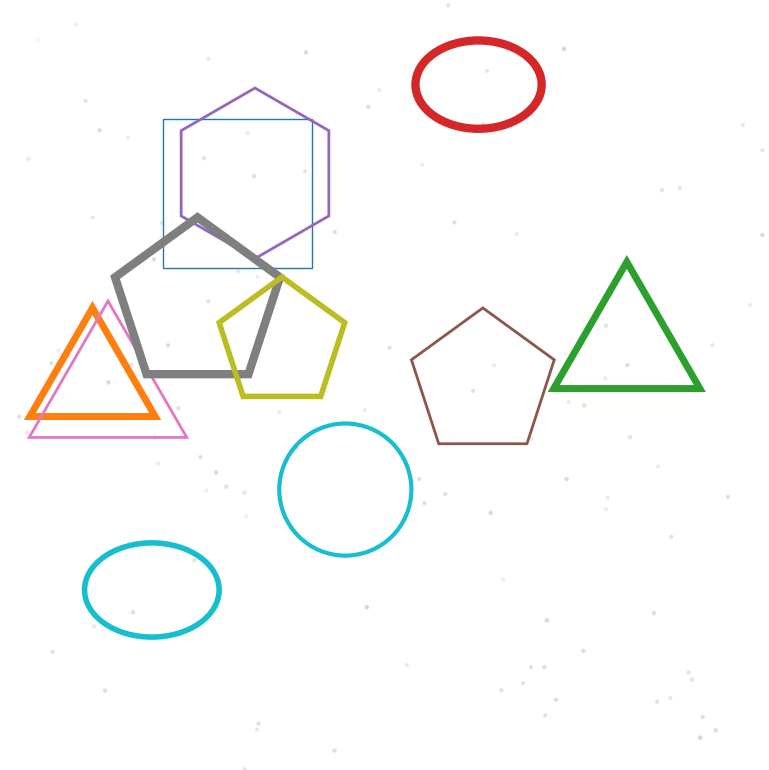[{"shape": "square", "thickness": 0.5, "radius": 0.48, "center": [0.308, 0.749]}, {"shape": "triangle", "thickness": 2.5, "radius": 0.47, "center": [0.12, 0.506]}, {"shape": "triangle", "thickness": 2.5, "radius": 0.55, "center": [0.814, 0.55]}, {"shape": "oval", "thickness": 3, "radius": 0.41, "center": [0.622, 0.89]}, {"shape": "hexagon", "thickness": 1, "radius": 0.55, "center": [0.331, 0.775]}, {"shape": "pentagon", "thickness": 1, "radius": 0.49, "center": [0.627, 0.503]}, {"shape": "triangle", "thickness": 1, "radius": 0.59, "center": [0.14, 0.491]}, {"shape": "pentagon", "thickness": 3, "radius": 0.56, "center": [0.256, 0.605]}, {"shape": "pentagon", "thickness": 2, "radius": 0.43, "center": [0.366, 0.555]}, {"shape": "circle", "thickness": 1.5, "radius": 0.43, "center": [0.448, 0.364]}, {"shape": "oval", "thickness": 2, "radius": 0.44, "center": [0.197, 0.234]}]